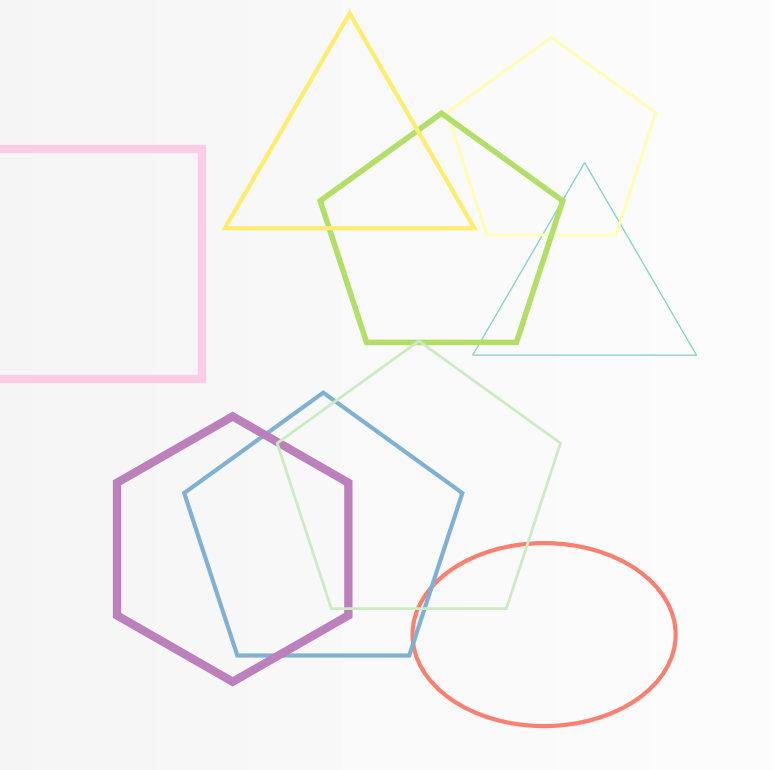[{"shape": "triangle", "thickness": 0.5, "radius": 0.83, "center": [0.754, 0.622]}, {"shape": "pentagon", "thickness": 1, "radius": 0.71, "center": [0.711, 0.81]}, {"shape": "oval", "thickness": 1.5, "radius": 0.85, "center": [0.702, 0.176]}, {"shape": "pentagon", "thickness": 1.5, "radius": 0.94, "center": [0.417, 0.301]}, {"shape": "pentagon", "thickness": 2, "radius": 0.82, "center": [0.57, 0.688]}, {"shape": "square", "thickness": 3, "radius": 0.75, "center": [0.111, 0.657]}, {"shape": "hexagon", "thickness": 3, "radius": 0.86, "center": [0.3, 0.287]}, {"shape": "pentagon", "thickness": 1, "radius": 0.96, "center": [0.54, 0.365]}, {"shape": "triangle", "thickness": 1.5, "radius": 0.93, "center": [0.451, 0.797]}]